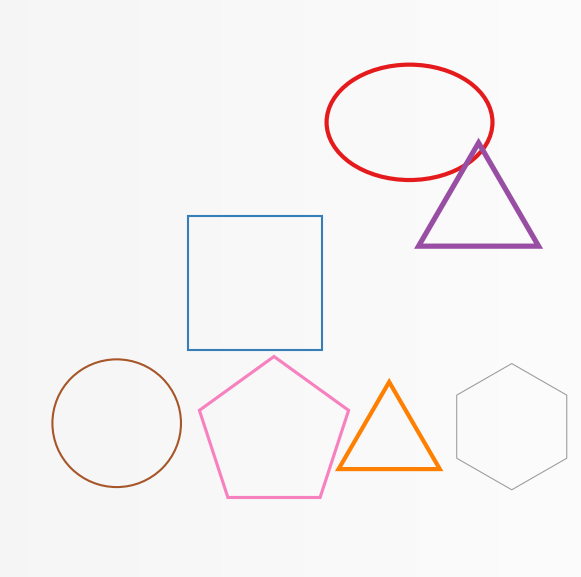[{"shape": "oval", "thickness": 2, "radius": 0.71, "center": [0.705, 0.787]}, {"shape": "square", "thickness": 1, "radius": 0.58, "center": [0.439, 0.509]}, {"shape": "triangle", "thickness": 2.5, "radius": 0.6, "center": [0.823, 0.633]}, {"shape": "triangle", "thickness": 2, "radius": 0.5, "center": [0.67, 0.237]}, {"shape": "circle", "thickness": 1, "radius": 0.55, "center": [0.201, 0.266]}, {"shape": "pentagon", "thickness": 1.5, "radius": 0.67, "center": [0.471, 0.247]}, {"shape": "hexagon", "thickness": 0.5, "radius": 0.55, "center": [0.88, 0.26]}]